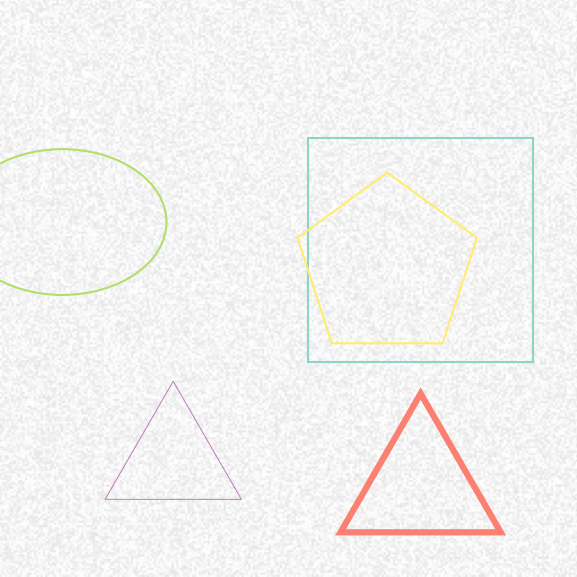[{"shape": "square", "thickness": 1, "radius": 0.97, "center": [0.728, 0.566]}, {"shape": "triangle", "thickness": 3, "radius": 0.8, "center": [0.728, 0.157]}, {"shape": "oval", "thickness": 1, "radius": 0.9, "center": [0.108, 0.615]}, {"shape": "triangle", "thickness": 0.5, "radius": 0.68, "center": [0.3, 0.203]}, {"shape": "pentagon", "thickness": 1, "radius": 0.82, "center": [0.671, 0.537]}]